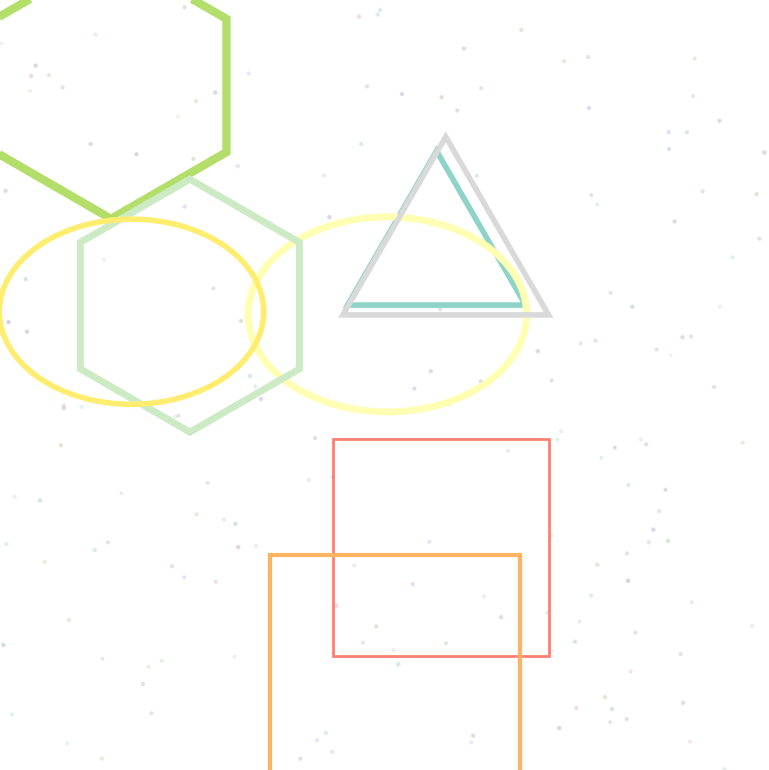[{"shape": "triangle", "thickness": 2, "radius": 0.67, "center": [0.567, 0.671]}, {"shape": "oval", "thickness": 2.5, "radius": 0.9, "center": [0.503, 0.592]}, {"shape": "square", "thickness": 1, "radius": 0.7, "center": [0.573, 0.289]}, {"shape": "square", "thickness": 1.5, "radius": 0.81, "center": [0.513, 0.116]}, {"shape": "hexagon", "thickness": 3, "radius": 0.87, "center": [0.144, 0.889]}, {"shape": "triangle", "thickness": 2, "radius": 0.77, "center": [0.579, 0.668]}, {"shape": "hexagon", "thickness": 2.5, "radius": 0.82, "center": [0.247, 0.603]}, {"shape": "oval", "thickness": 2, "radius": 0.86, "center": [0.171, 0.595]}]